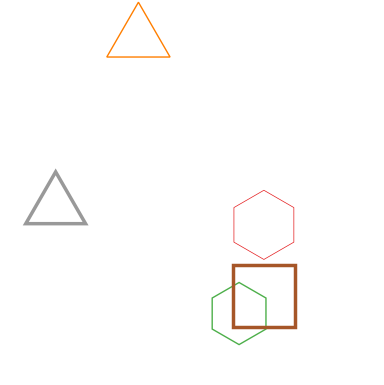[{"shape": "hexagon", "thickness": 0.5, "radius": 0.45, "center": [0.685, 0.416]}, {"shape": "hexagon", "thickness": 1, "radius": 0.4, "center": [0.621, 0.186]}, {"shape": "triangle", "thickness": 1, "radius": 0.47, "center": [0.36, 0.899]}, {"shape": "square", "thickness": 2.5, "radius": 0.4, "center": [0.686, 0.232]}, {"shape": "triangle", "thickness": 2.5, "radius": 0.45, "center": [0.145, 0.464]}]